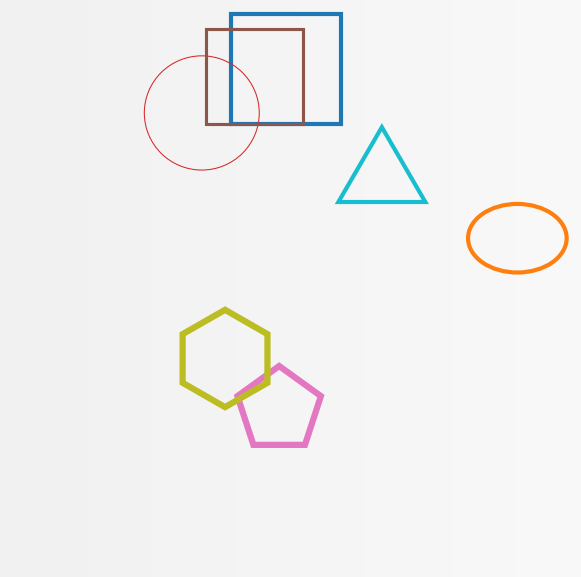[{"shape": "square", "thickness": 2, "radius": 0.48, "center": [0.492, 0.879]}, {"shape": "oval", "thickness": 2, "radius": 0.42, "center": [0.89, 0.587]}, {"shape": "circle", "thickness": 0.5, "radius": 0.49, "center": [0.347, 0.804]}, {"shape": "square", "thickness": 1.5, "radius": 0.41, "center": [0.438, 0.867]}, {"shape": "pentagon", "thickness": 3, "radius": 0.38, "center": [0.48, 0.29]}, {"shape": "hexagon", "thickness": 3, "radius": 0.42, "center": [0.387, 0.378]}, {"shape": "triangle", "thickness": 2, "radius": 0.43, "center": [0.657, 0.693]}]